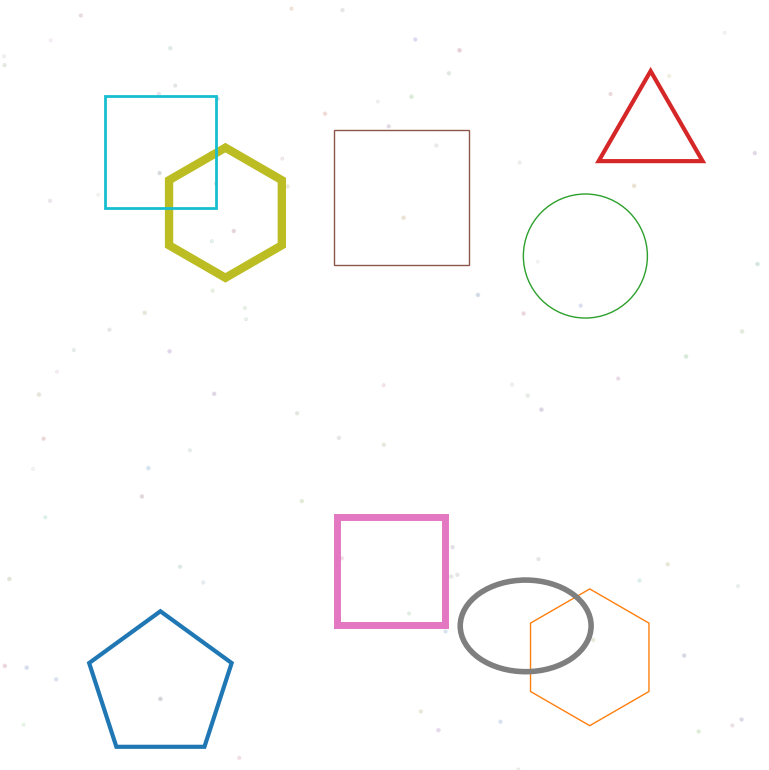[{"shape": "pentagon", "thickness": 1.5, "radius": 0.49, "center": [0.208, 0.109]}, {"shape": "hexagon", "thickness": 0.5, "radius": 0.44, "center": [0.766, 0.146]}, {"shape": "circle", "thickness": 0.5, "radius": 0.4, "center": [0.76, 0.667]}, {"shape": "triangle", "thickness": 1.5, "radius": 0.39, "center": [0.845, 0.83]}, {"shape": "square", "thickness": 0.5, "radius": 0.44, "center": [0.522, 0.743]}, {"shape": "square", "thickness": 2.5, "radius": 0.35, "center": [0.508, 0.259]}, {"shape": "oval", "thickness": 2, "radius": 0.42, "center": [0.683, 0.187]}, {"shape": "hexagon", "thickness": 3, "radius": 0.42, "center": [0.293, 0.724]}, {"shape": "square", "thickness": 1, "radius": 0.36, "center": [0.208, 0.803]}]